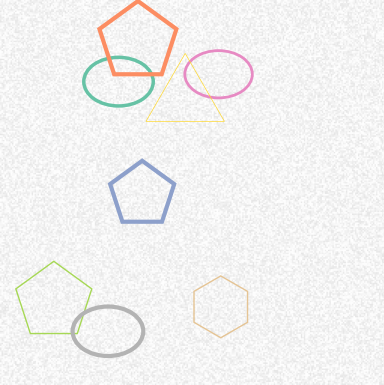[{"shape": "oval", "thickness": 2.5, "radius": 0.45, "center": [0.308, 0.788]}, {"shape": "pentagon", "thickness": 3, "radius": 0.53, "center": [0.358, 0.892]}, {"shape": "pentagon", "thickness": 3, "radius": 0.44, "center": [0.369, 0.495]}, {"shape": "oval", "thickness": 2, "radius": 0.44, "center": [0.568, 0.807]}, {"shape": "pentagon", "thickness": 1, "radius": 0.52, "center": [0.14, 0.218]}, {"shape": "triangle", "thickness": 0.5, "radius": 0.59, "center": [0.481, 0.744]}, {"shape": "hexagon", "thickness": 1, "radius": 0.4, "center": [0.573, 0.203]}, {"shape": "oval", "thickness": 3, "radius": 0.46, "center": [0.28, 0.14]}]